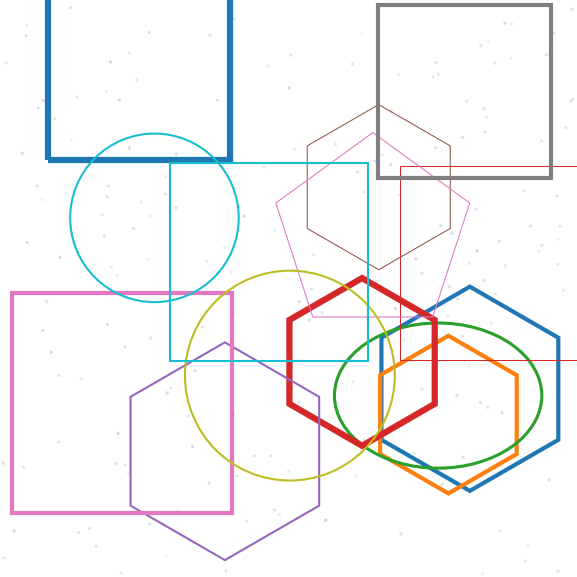[{"shape": "square", "thickness": 3, "radius": 0.79, "center": [0.241, 0.88]}, {"shape": "hexagon", "thickness": 2, "radius": 0.88, "center": [0.814, 0.326]}, {"shape": "hexagon", "thickness": 2, "radius": 0.68, "center": [0.776, 0.281]}, {"shape": "oval", "thickness": 1.5, "radius": 0.9, "center": [0.759, 0.314]}, {"shape": "hexagon", "thickness": 3, "radius": 0.73, "center": [0.627, 0.372]}, {"shape": "square", "thickness": 0.5, "radius": 0.84, "center": [0.861, 0.543]}, {"shape": "hexagon", "thickness": 1, "radius": 0.94, "center": [0.389, 0.218]}, {"shape": "hexagon", "thickness": 0.5, "radius": 0.71, "center": [0.656, 0.675]}, {"shape": "square", "thickness": 2, "radius": 0.95, "center": [0.211, 0.301]}, {"shape": "pentagon", "thickness": 0.5, "radius": 0.88, "center": [0.645, 0.593]}, {"shape": "square", "thickness": 2, "radius": 0.75, "center": [0.804, 0.841]}, {"shape": "circle", "thickness": 1, "radius": 0.91, "center": [0.502, 0.349]}, {"shape": "circle", "thickness": 1, "radius": 0.73, "center": [0.267, 0.622]}, {"shape": "square", "thickness": 1, "radius": 0.86, "center": [0.466, 0.546]}]